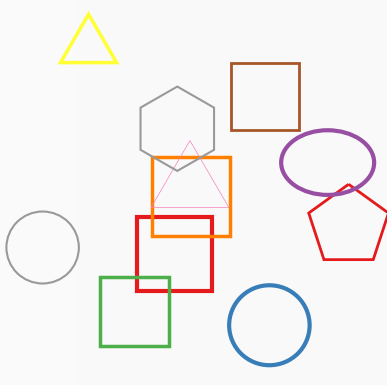[{"shape": "square", "thickness": 3, "radius": 0.48, "center": [0.45, 0.341]}, {"shape": "pentagon", "thickness": 2, "radius": 0.54, "center": [0.9, 0.413]}, {"shape": "circle", "thickness": 3, "radius": 0.52, "center": [0.695, 0.155]}, {"shape": "square", "thickness": 2.5, "radius": 0.45, "center": [0.347, 0.19]}, {"shape": "oval", "thickness": 3, "radius": 0.6, "center": [0.846, 0.578]}, {"shape": "square", "thickness": 2.5, "radius": 0.51, "center": [0.493, 0.49]}, {"shape": "triangle", "thickness": 2.5, "radius": 0.42, "center": [0.229, 0.879]}, {"shape": "square", "thickness": 2, "radius": 0.44, "center": [0.684, 0.75]}, {"shape": "triangle", "thickness": 0.5, "radius": 0.58, "center": [0.49, 0.519]}, {"shape": "circle", "thickness": 1.5, "radius": 0.47, "center": [0.11, 0.357]}, {"shape": "hexagon", "thickness": 1.5, "radius": 0.55, "center": [0.458, 0.666]}]